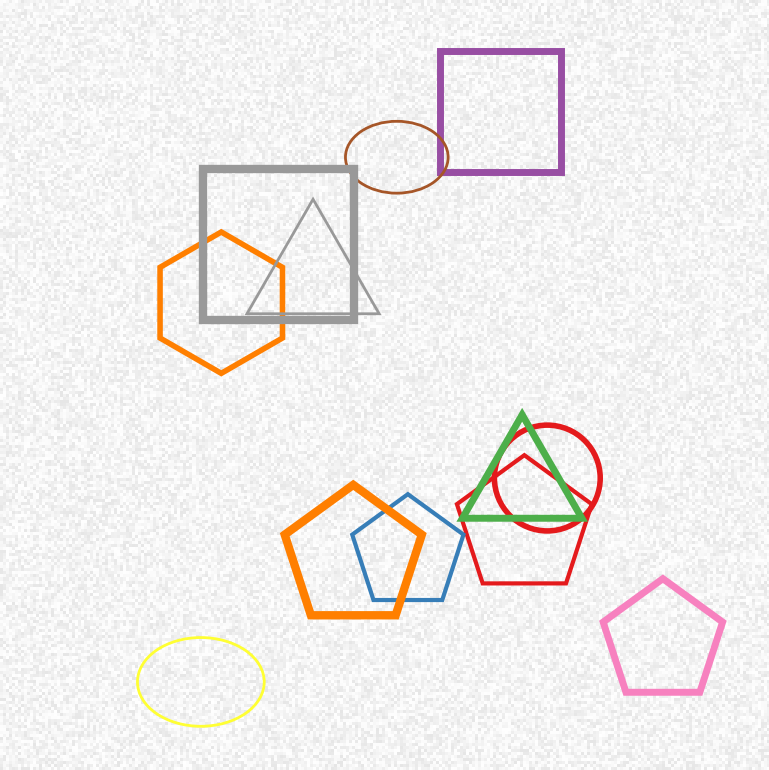[{"shape": "circle", "thickness": 2, "radius": 0.34, "center": [0.711, 0.379]}, {"shape": "pentagon", "thickness": 1.5, "radius": 0.46, "center": [0.681, 0.317]}, {"shape": "pentagon", "thickness": 1.5, "radius": 0.38, "center": [0.53, 0.282]}, {"shape": "triangle", "thickness": 2.5, "radius": 0.45, "center": [0.678, 0.372]}, {"shape": "square", "thickness": 2.5, "radius": 0.39, "center": [0.65, 0.856]}, {"shape": "pentagon", "thickness": 3, "radius": 0.47, "center": [0.459, 0.277]}, {"shape": "hexagon", "thickness": 2, "radius": 0.46, "center": [0.287, 0.607]}, {"shape": "oval", "thickness": 1, "radius": 0.41, "center": [0.261, 0.114]}, {"shape": "oval", "thickness": 1, "radius": 0.33, "center": [0.515, 0.796]}, {"shape": "pentagon", "thickness": 2.5, "radius": 0.41, "center": [0.861, 0.167]}, {"shape": "triangle", "thickness": 1, "radius": 0.5, "center": [0.407, 0.642]}, {"shape": "square", "thickness": 3, "radius": 0.49, "center": [0.362, 0.683]}]